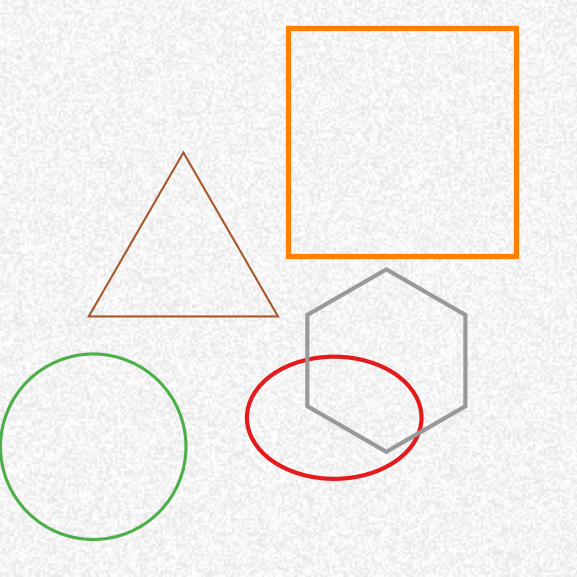[{"shape": "oval", "thickness": 2, "radius": 0.76, "center": [0.579, 0.276]}, {"shape": "circle", "thickness": 1.5, "radius": 0.8, "center": [0.161, 0.226]}, {"shape": "square", "thickness": 2.5, "radius": 0.99, "center": [0.697, 0.753]}, {"shape": "triangle", "thickness": 1, "radius": 0.95, "center": [0.318, 0.546]}, {"shape": "hexagon", "thickness": 2, "radius": 0.79, "center": [0.669, 0.375]}]